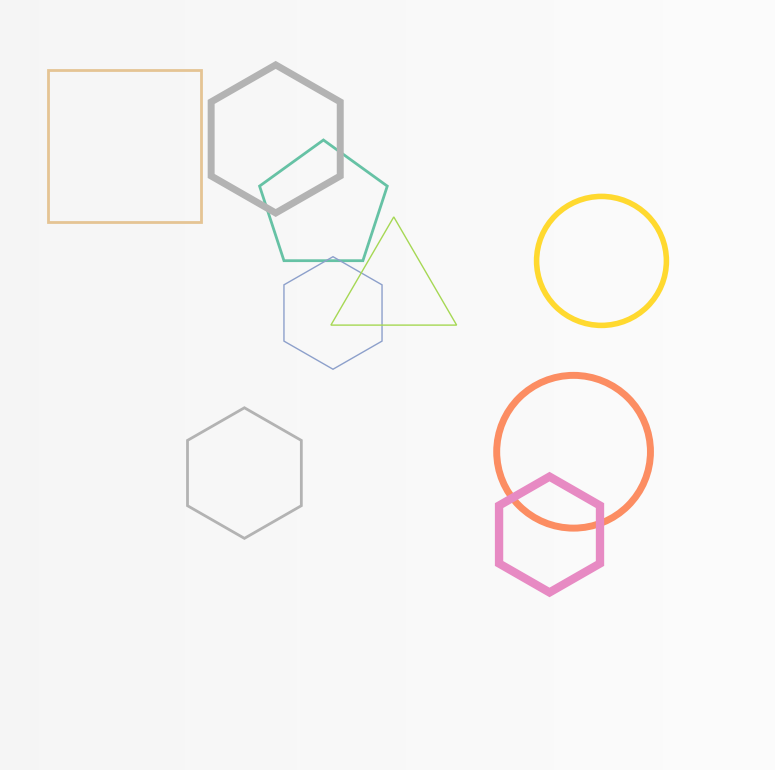[{"shape": "pentagon", "thickness": 1, "radius": 0.43, "center": [0.417, 0.732]}, {"shape": "circle", "thickness": 2.5, "radius": 0.5, "center": [0.74, 0.413]}, {"shape": "hexagon", "thickness": 0.5, "radius": 0.37, "center": [0.43, 0.594]}, {"shape": "hexagon", "thickness": 3, "radius": 0.38, "center": [0.709, 0.306]}, {"shape": "triangle", "thickness": 0.5, "radius": 0.47, "center": [0.508, 0.625]}, {"shape": "circle", "thickness": 2, "radius": 0.42, "center": [0.776, 0.661]}, {"shape": "square", "thickness": 1, "radius": 0.49, "center": [0.161, 0.811]}, {"shape": "hexagon", "thickness": 2.5, "radius": 0.48, "center": [0.356, 0.82]}, {"shape": "hexagon", "thickness": 1, "radius": 0.42, "center": [0.315, 0.386]}]